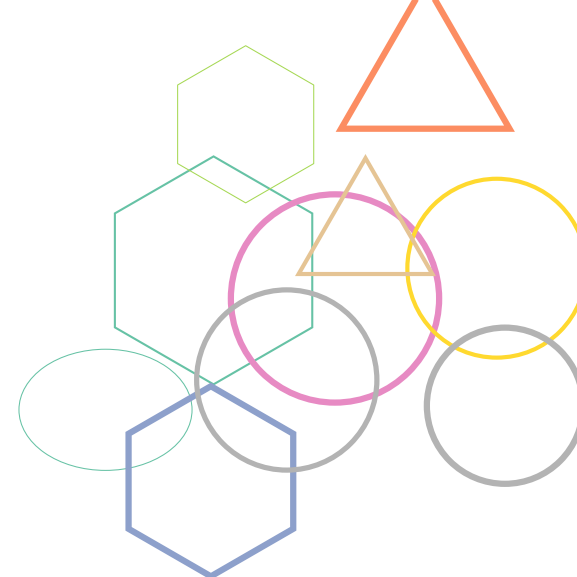[{"shape": "hexagon", "thickness": 1, "radius": 0.99, "center": [0.37, 0.531]}, {"shape": "oval", "thickness": 0.5, "radius": 0.75, "center": [0.183, 0.289]}, {"shape": "triangle", "thickness": 3, "radius": 0.84, "center": [0.736, 0.86]}, {"shape": "hexagon", "thickness": 3, "radius": 0.82, "center": [0.365, 0.166]}, {"shape": "circle", "thickness": 3, "radius": 0.9, "center": [0.58, 0.482]}, {"shape": "hexagon", "thickness": 0.5, "radius": 0.68, "center": [0.425, 0.784]}, {"shape": "circle", "thickness": 2, "radius": 0.77, "center": [0.86, 0.535]}, {"shape": "triangle", "thickness": 2, "radius": 0.67, "center": [0.633, 0.592]}, {"shape": "circle", "thickness": 2.5, "radius": 0.78, "center": [0.497, 0.341]}, {"shape": "circle", "thickness": 3, "radius": 0.68, "center": [0.874, 0.297]}]